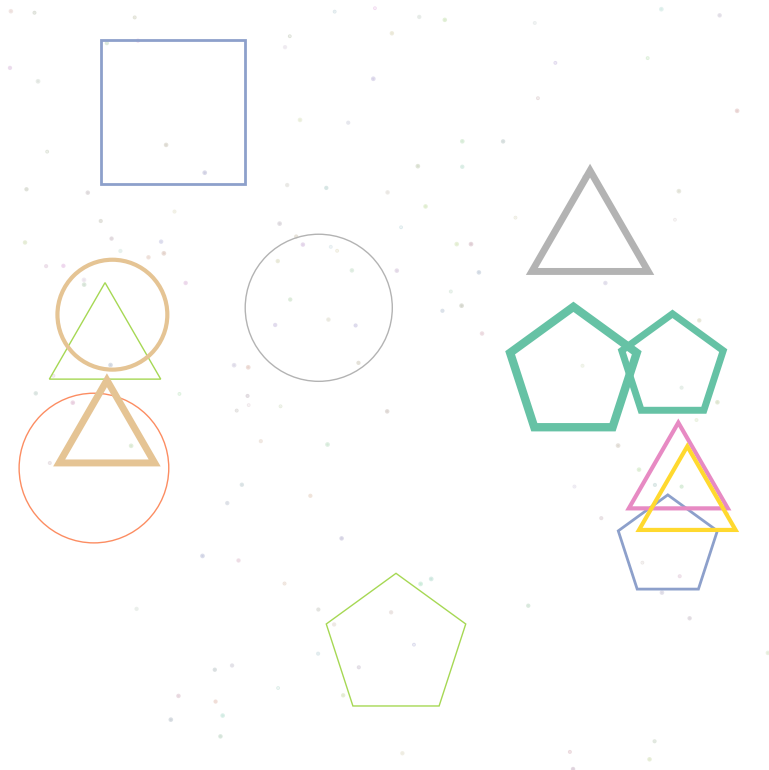[{"shape": "pentagon", "thickness": 2.5, "radius": 0.35, "center": [0.873, 0.523]}, {"shape": "pentagon", "thickness": 3, "radius": 0.43, "center": [0.745, 0.515]}, {"shape": "circle", "thickness": 0.5, "radius": 0.49, "center": [0.122, 0.392]}, {"shape": "square", "thickness": 1, "radius": 0.47, "center": [0.225, 0.854]}, {"shape": "pentagon", "thickness": 1, "radius": 0.34, "center": [0.867, 0.29]}, {"shape": "triangle", "thickness": 1.5, "radius": 0.37, "center": [0.881, 0.377]}, {"shape": "pentagon", "thickness": 0.5, "radius": 0.48, "center": [0.514, 0.16]}, {"shape": "triangle", "thickness": 0.5, "radius": 0.42, "center": [0.136, 0.549]}, {"shape": "triangle", "thickness": 1.5, "radius": 0.36, "center": [0.893, 0.348]}, {"shape": "circle", "thickness": 1.5, "radius": 0.36, "center": [0.146, 0.591]}, {"shape": "triangle", "thickness": 2.5, "radius": 0.36, "center": [0.139, 0.435]}, {"shape": "triangle", "thickness": 2.5, "radius": 0.44, "center": [0.766, 0.691]}, {"shape": "circle", "thickness": 0.5, "radius": 0.48, "center": [0.414, 0.6]}]